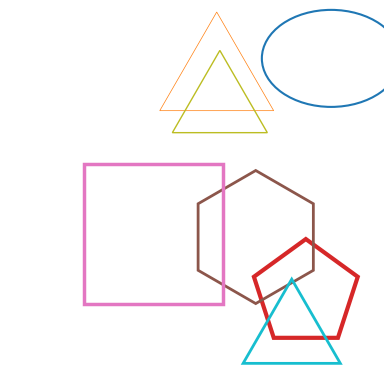[{"shape": "oval", "thickness": 1.5, "radius": 0.9, "center": [0.86, 0.848]}, {"shape": "triangle", "thickness": 0.5, "radius": 0.85, "center": [0.563, 0.798]}, {"shape": "pentagon", "thickness": 3, "radius": 0.71, "center": [0.794, 0.237]}, {"shape": "hexagon", "thickness": 2, "radius": 0.86, "center": [0.664, 0.384]}, {"shape": "square", "thickness": 2.5, "radius": 0.91, "center": [0.399, 0.392]}, {"shape": "triangle", "thickness": 1, "radius": 0.71, "center": [0.571, 0.727]}, {"shape": "triangle", "thickness": 2, "radius": 0.73, "center": [0.758, 0.129]}]